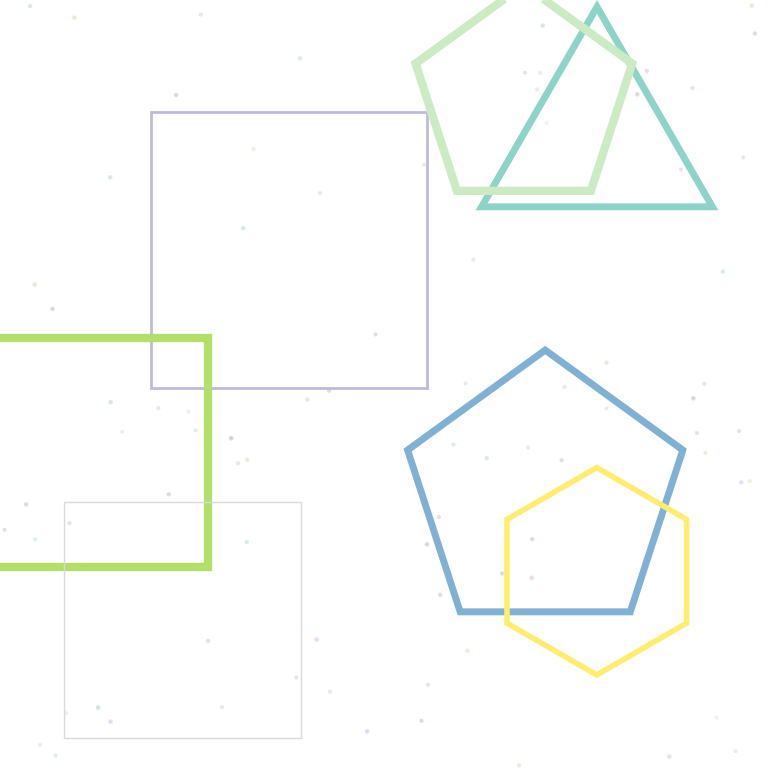[{"shape": "triangle", "thickness": 2.5, "radius": 0.87, "center": [0.775, 0.818]}, {"shape": "square", "thickness": 1, "radius": 0.9, "center": [0.375, 0.675]}, {"shape": "pentagon", "thickness": 2.5, "radius": 0.94, "center": [0.708, 0.357]}, {"shape": "square", "thickness": 3, "radius": 0.74, "center": [0.121, 0.412]}, {"shape": "square", "thickness": 0.5, "radius": 0.77, "center": [0.237, 0.195]}, {"shape": "pentagon", "thickness": 3, "radius": 0.74, "center": [0.68, 0.872]}, {"shape": "hexagon", "thickness": 2, "radius": 0.67, "center": [0.775, 0.258]}]